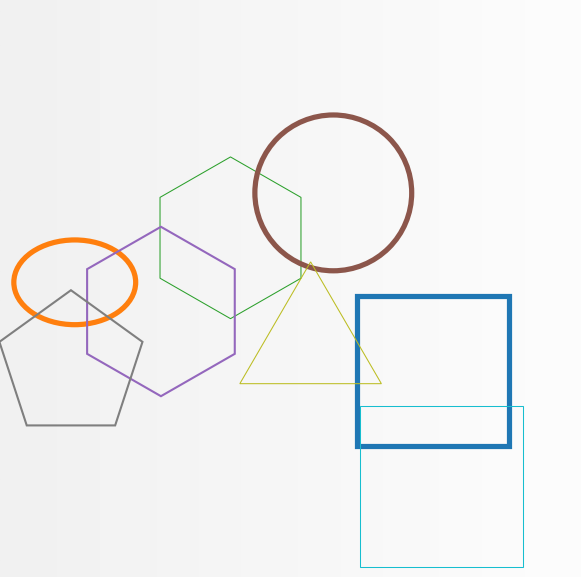[{"shape": "square", "thickness": 2.5, "radius": 0.65, "center": [0.745, 0.357]}, {"shape": "oval", "thickness": 2.5, "radius": 0.52, "center": [0.129, 0.51]}, {"shape": "hexagon", "thickness": 0.5, "radius": 0.7, "center": [0.397, 0.587]}, {"shape": "hexagon", "thickness": 1, "radius": 0.73, "center": [0.277, 0.46]}, {"shape": "circle", "thickness": 2.5, "radius": 0.67, "center": [0.573, 0.665]}, {"shape": "pentagon", "thickness": 1, "radius": 0.65, "center": [0.122, 0.367]}, {"shape": "triangle", "thickness": 0.5, "radius": 0.7, "center": [0.534, 0.405]}, {"shape": "square", "thickness": 0.5, "radius": 0.7, "center": [0.76, 0.157]}]